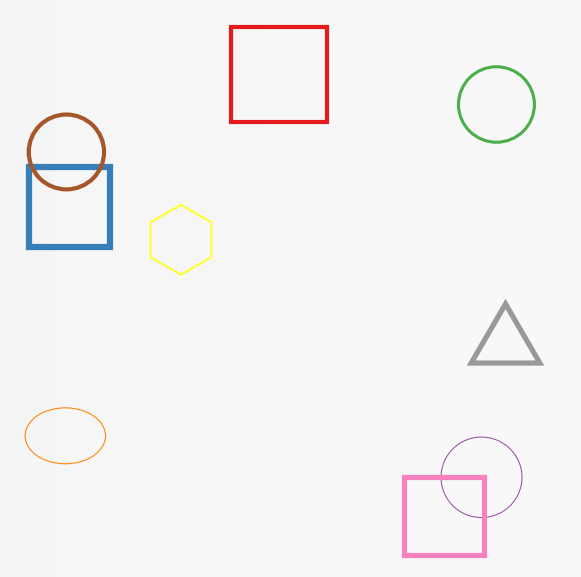[{"shape": "square", "thickness": 2, "radius": 0.41, "center": [0.481, 0.87]}, {"shape": "square", "thickness": 3, "radius": 0.35, "center": [0.12, 0.64]}, {"shape": "circle", "thickness": 1.5, "radius": 0.33, "center": [0.854, 0.818]}, {"shape": "circle", "thickness": 0.5, "radius": 0.35, "center": [0.828, 0.173]}, {"shape": "oval", "thickness": 0.5, "radius": 0.35, "center": [0.112, 0.244]}, {"shape": "hexagon", "thickness": 1, "radius": 0.3, "center": [0.311, 0.584]}, {"shape": "circle", "thickness": 2, "radius": 0.32, "center": [0.114, 0.736]}, {"shape": "square", "thickness": 2.5, "radius": 0.34, "center": [0.764, 0.105]}, {"shape": "triangle", "thickness": 2.5, "radius": 0.34, "center": [0.87, 0.405]}]